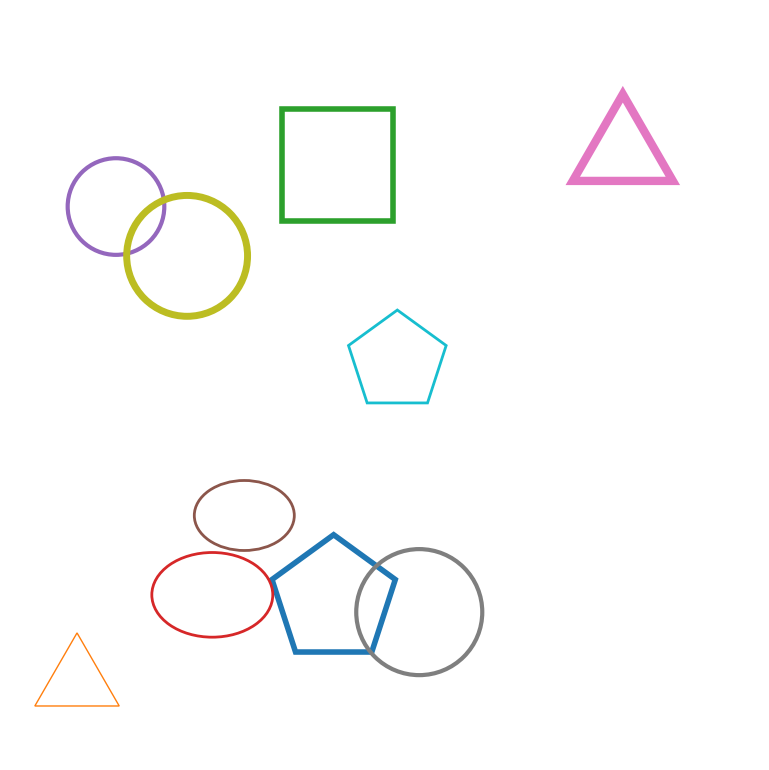[{"shape": "pentagon", "thickness": 2, "radius": 0.42, "center": [0.433, 0.221]}, {"shape": "triangle", "thickness": 0.5, "radius": 0.32, "center": [0.1, 0.115]}, {"shape": "square", "thickness": 2, "radius": 0.36, "center": [0.438, 0.786]}, {"shape": "oval", "thickness": 1, "radius": 0.39, "center": [0.276, 0.227]}, {"shape": "circle", "thickness": 1.5, "radius": 0.31, "center": [0.151, 0.732]}, {"shape": "oval", "thickness": 1, "radius": 0.32, "center": [0.317, 0.331]}, {"shape": "triangle", "thickness": 3, "radius": 0.38, "center": [0.809, 0.803]}, {"shape": "circle", "thickness": 1.5, "radius": 0.41, "center": [0.544, 0.205]}, {"shape": "circle", "thickness": 2.5, "radius": 0.39, "center": [0.243, 0.668]}, {"shape": "pentagon", "thickness": 1, "radius": 0.33, "center": [0.516, 0.531]}]